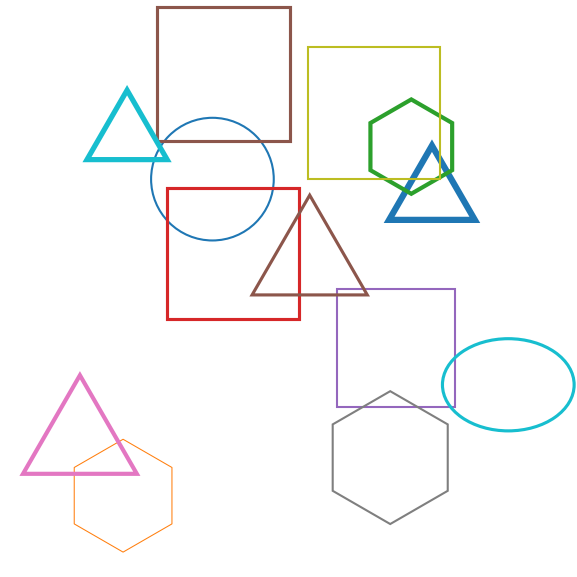[{"shape": "triangle", "thickness": 3, "radius": 0.43, "center": [0.748, 0.661]}, {"shape": "circle", "thickness": 1, "radius": 0.53, "center": [0.368, 0.689]}, {"shape": "hexagon", "thickness": 0.5, "radius": 0.49, "center": [0.213, 0.141]}, {"shape": "hexagon", "thickness": 2, "radius": 0.41, "center": [0.712, 0.745]}, {"shape": "square", "thickness": 1.5, "radius": 0.57, "center": [0.403, 0.56]}, {"shape": "square", "thickness": 1, "radius": 0.51, "center": [0.686, 0.397]}, {"shape": "square", "thickness": 1.5, "radius": 0.58, "center": [0.387, 0.871]}, {"shape": "triangle", "thickness": 1.5, "radius": 0.58, "center": [0.536, 0.546]}, {"shape": "triangle", "thickness": 2, "radius": 0.57, "center": [0.138, 0.236]}, {"shape": "hexagon", "thickness": 1, "radius": 0.58, "center": [0.676, 0.207]}, {"shape": "square", "thickness": 1, "radius": 0.57, "center": [0.647, 0.804]}, {"shape": "oval", "thickness": 1.5, "radius": 0.57, "center": [0.88, 0.333]}, {"shape": "triangle", "thickness": 2.5, "radius": 0.4, "center": [0.22, 0.763]}]